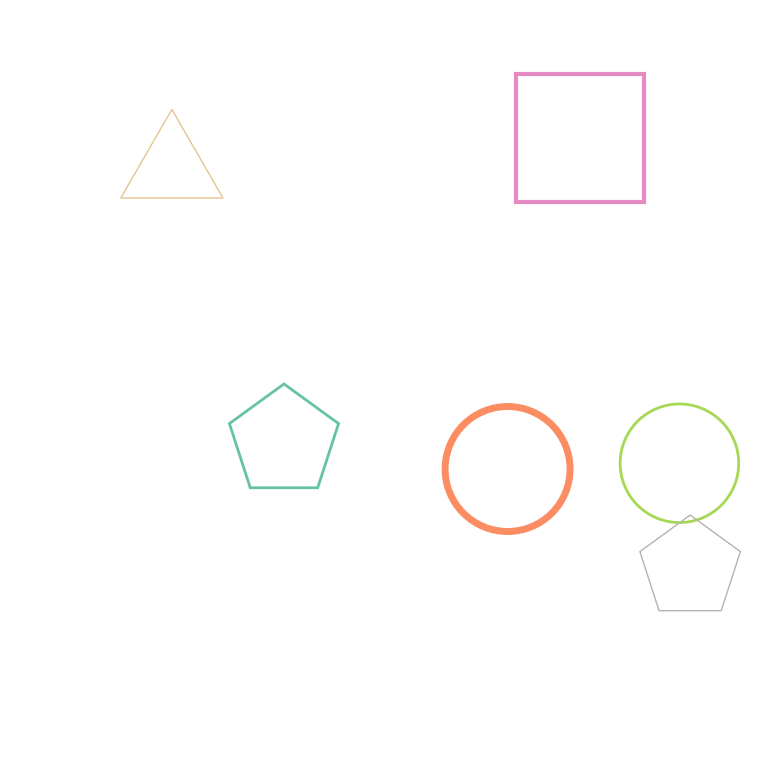[{"shape": "pentagon", "thickness": 1, "radius": 0.37, "center": [0.369, 0.427]}, {"shape": "circle", "thickness": 2.5, "radius": 0.41, "center": [0.659, 0.391]}, {"shape": "square", "thickness": 1.5, "radius": 0.41, "center": [0.753, 0.82]}, {"shape": "circle", "thickness": 1, "radius": 0.39, "center": [0.882, 0.398]}, {"shape": "triangle", "thickness": 0.5, "radius": 0.38, "center": [0.223, 0.781]}, {"shape": "pentagon", "thickness": 0.5, "radius": 0.34, "center": [0.896, 0.262]}]